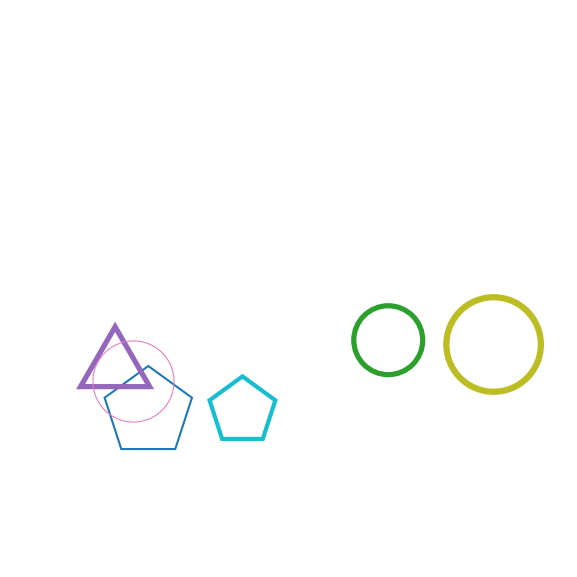[{"shape": "pentagon", "thickness": 1, "radius": 0.4, "center": [0.257, 0.286]}, {"shape": "circle", "thickness": 2.5, "radius": 0.3, "center": [0.672, 0.41]}, {"shape": "triangle", "thickness": 2.5, "radius": 0.35, "center": [0.199, 0.364]}, {"shape": "circle", "thickness": 0.5, "radius": 0.35, "center": [0.231, 0.339]}, {"shape": "circle", "thickness": 3, "radius": 0.41, "center": [0.855, 0.403]}, {"shape": "pentagon", "thickness": 2, "radius": 0.3, "center": [0.42, 0.287]}]